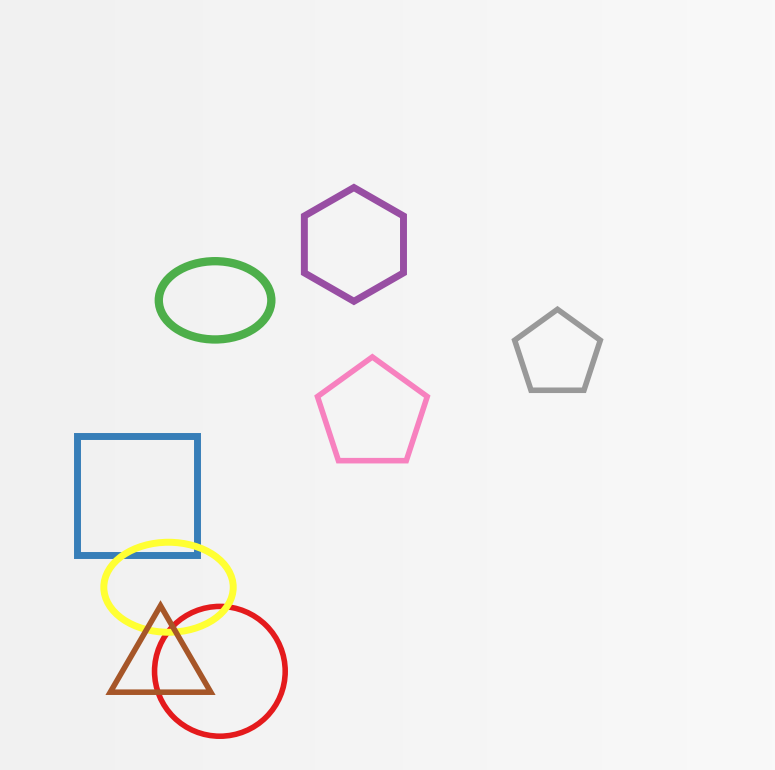[{"shape": "circle", "thickness": 2, "radius": 0.42, "center": [0.284, 0.128]}, {"shape": "square", "thickness": 2.5, "radius": 0.39, "center": [0.177, 0.356]}, {"shape": "oval", "thickness": 3, "radius": 0.36, "center": [0.278, 0.61]}, {"shape": "hexagon", "thickness": 2.5, "radius": 0.37, "center": [0.457, 0.683]}, {"shape": "oval", "thickness": 2.5, "radius": 0.42, "center": [0.217, 0.237]}, {"shape": "triangle", "thickness": 2, "radius": 0.37, "center": [0.207, 0.138]}, {"shape": "pentagon", "thickness": 2, "radius": 0.37, "center": [0.48, 0.462]}, {"shape": "pentagon", "thickness": 2, "radius": 0.29, "center": [0.719, 0.54]}]